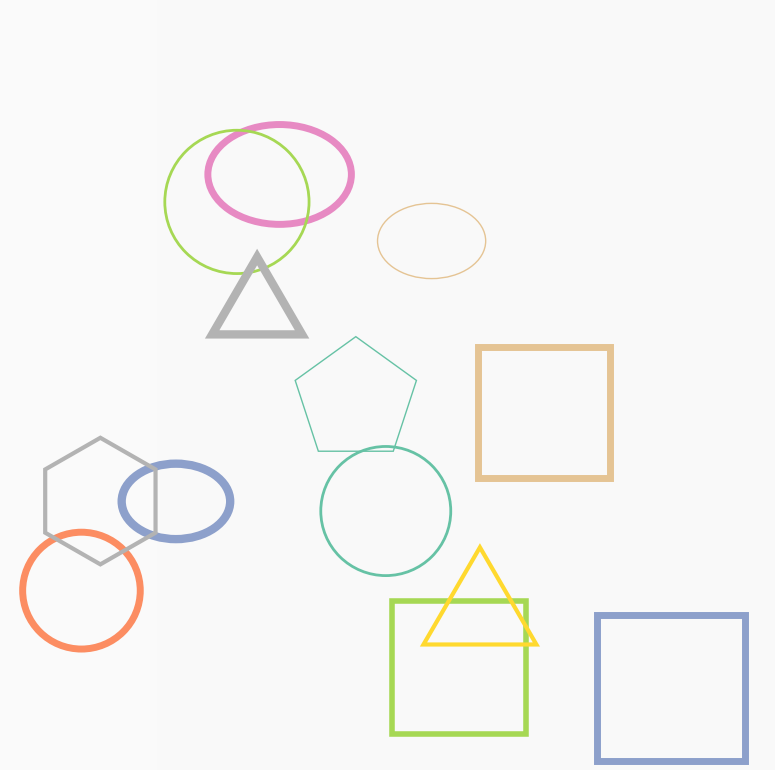[{"shape": "pentagon", "thickness": 0.5, "radius": 0.41, "center": [0.459, 0.481]}, {"shape": "circle", "thickness": 1, "radius": 0.42, "center": [0.498, 0.336]}, {"shape": "circle", "thickness": 2.5, "radius": 0.38, "center": [0.105, 0.233]}, {"shape": "oval", "thickness": 3, "radius": 0.35, "center": [0.227, 0.349]}, {"shape": "square", "thickness": 2.5, "radius": 0.48, "center": [0.866, 0.107]}, {"shape": "oval", "thickness": 2.5, "radius": 0.46, "center": [0.361, 0.773]}, {"shape": "circle", "thickness": 1, "radius": 0.47, "center": [0.306, 0.738]}, {"shape": "square", "thickness": 2, "radius": 0.43, "center": [0.592, 0.133]}, {"shape": "triangle", "thickness": 1.5, "radius": 0.42, "center": [0.619, 0.205]}, {"shape": "square", "thickness": 2.5, "radius": 0.43, "center": [0.702, 0.464]}, {"shape": "oval", "thickness": 0.5, "radius": 0.35, "center": [0.557, 0.687]}, {"shape": "hexagon", "thickness": 1.5, "radius": 0.41, "center": [0.13, 0.349]}, {"shape": "triangle", "thickness": 3, "radius": 0.33, "center": [0.332, 0.599]}]